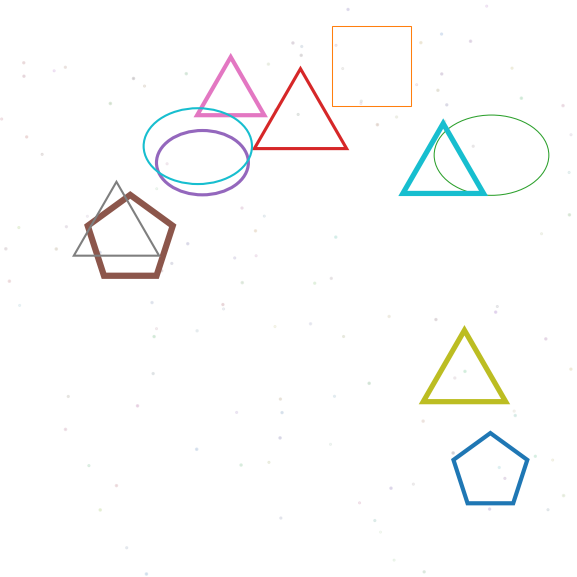[{"shape": "pentagon", "thickness": 2, "radius": 0.34, "center": [0.849, 0.182]}, {"shape": "square", "thickness": 0.5, "radius": 0.34, "center": [0.643, 0.885]}, {"shape": "oval", "thickness": 0.5, "radius": 0.5, "center": [0.851, 0.73]}, {"shape": "triangle", "thickness": 1.5, "radius": 0.46, "center": [0.52, 0.788]}, {"shape": "oval", "thickness": 1.5, "radius": 0.4, "center": [0.351, 0.717]}, {"shape": "pentagon", "thickness": 3, "radius": 0.39, "center": [0.226, 0.584]}, {"shape": "triangle", "thickness": 2, "radius": 0.34, "center": [0.4, 0.833]}, {"shape": "triangle", "thickness": 1, "radius": 0.43, "center": [0.202, 0.599]}, {"shape": "triangle", "thickness": 2.5, "radius": 0.41, "center": [0.804, 0.345]}, {"shape": "triangle", "thickness": 2.5, "radius": 0.4, "center": [0.767, 0.705]}, {"shape": "oval", "thickness": 1, "radius": 0.47, "center": [0.343, 0.746]}]